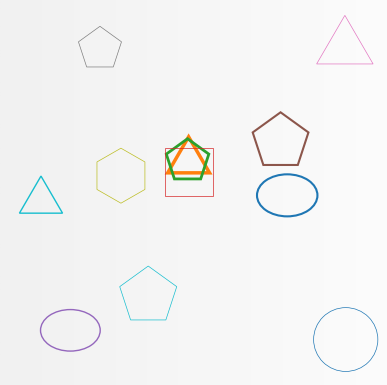[{"shape": "oval", "thickness": 1.5, "radius": 0.39, "center": [0.741, 0.493]}, {"shape": "circle", "thickness": 0.5, "radius": 0.41, "center": [0.892, 0.118]}, {"shape": "triangle", "thickness": 2.5, "radius": 0.31, "center": [0.487, 0.582]}, {"shape": "pentagon", "thickness": 2, "radius": 0.29, "center": [0.484, 0.582]}, {"shape": "square", "thickness": 0.5, "radius": 0.31, "center": [0.488, 0.554]}, {"shape": "oval", "thickness": 1, "radius": 0.39, "center": [0.182, 0.142]}, {"shape": "pentagon", "thickness": 1.5, "radius": 0.38, "center": [0.724, 0.633]}, {"shape": "triangle", "thickness": 0.5, "radius": 0.42, "center": [0.89, 0.876]}, {"shape": "pentagon", "thickness": 0.5, "radius": 0.29, "center": [0.258, 0.873]}, {"shape": "hexagon", "thickness": 0.5, "radius": 0.36, "center": [0.312, 0.544]}, {"shape": "triangle", "thickness": 1, "radius": 0.32, "center": [0.106, 0.478]}, {"shape": "pentagon", "thickness": 0.5, "radius": 0.39, "center": [0.383, 0.232]}]